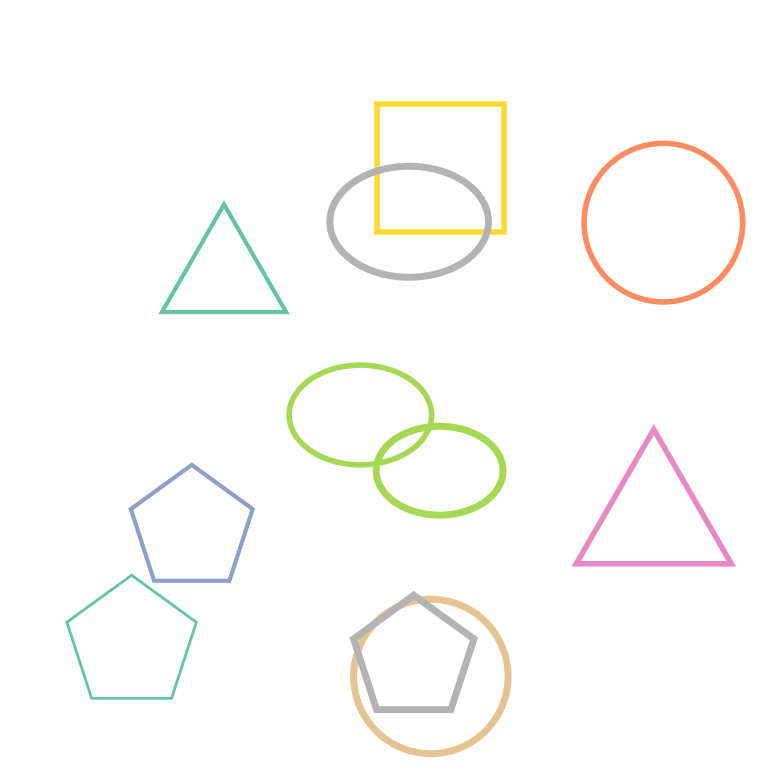[{"shape": "pentagon", "thickness": 1, "radius": 0.44, "center": [0.171, 0.165]}, {"shape": "triangle", "thickness": 1.5, "radius": 0.47, "center": [0.291, 0.641]}, {"shape": "circle", "thickness": 2, "radius": 0.52, "center": [0.862, 0.711]}, {"shape": "pentagon", "thickness": 1.5, "radius": 0.42, "center": [0.249, 0.313]}, {"shape": "triangle", "thickness": 2, "radius": 0.58, "center": [0.849, 0.326]}, {"shape": "oval", "thickness": 2, "radius": 0.46, "center": [0.468, 0.461]}, {"shape": "oval", "thickness": 2.5, "radius": 0.41, "center": [0.571, 0.389]}, {"shape": "square", "thickness": 2, "radius": 0.41, "center": [0.572, 0.782]}, {"shape": "circle", "thickness": 2.5, "radius": 0.5, "center": [0.56, 0.122]}, {"shape": "pentagon", "thickness": 2.5, "radius": 0.41, "center": [0.537, 0.145]}, {"shape": "oval", "thickness": 2.5, "radius": 0.52, "center": [0.531, 0.712]}]